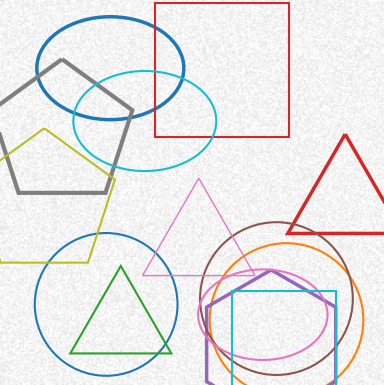[{"shape": "oval", "thickness": 2.5, "radius": 0.95, "center": [0.287, 0.823]}, {"shape": "circle", "thickness": 1.5, "radius": 0.93, "center": [0.276, 0.209]}, {"shape": "circle", "thickness": 1.5, "radius": 1.0, "center": [0.744, 0.169]}, {"shape": "triangle", "thickness": 1.5, "radius": 0.76, "center": [0.314, 0.158]}, {"shape": "triangle", "thickness": 2.5, "radius": 0.86, "center": [0.897, 0.48]}, {"shape": "square", "thickness": 1.5, "radius": 0.87, "center": [0.576, 0.819]}, {"shape": "hexagon", "thickness": 2.5, "radius": 0.97, "center": [0.704, 0.105]}, {"shape": "circle", "thickness": 1.5, "radius": 0.99, "center": [0.718, 0.224]}, {"shape": "oval", "thickness": 1.5, "radius": 0.84, "center": [0.683, 0.183]}, {"shape": "triangle", "thickness": 1, "radius": 0.84, "center": [0.516, 0.368]}, {"shape": "pentagon", "thickness": 3, "radius": 0.96, "center": [0.161, 0.654]}, {"shape": "pentagon", "thickness": 1.5, "radius": 0.96, "center": [0.115, 0.474]}, {"shape": "oval", "thickness": 1.5, "radius": 0.93, "center": [0.376, 0.686]}, {"shape": "square", "thickness": 1.5, "radius": 0.67, "center": [0.739, 0.11]}]